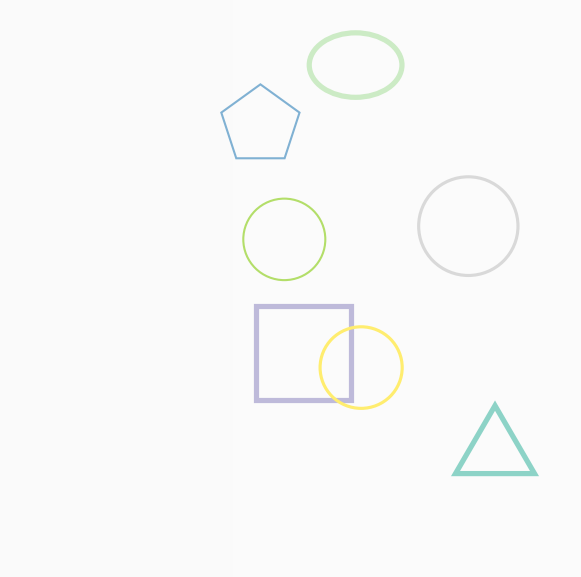[{"shape": "triangle", "thickness": 2.5, "radius": 0.39, "center": [0.852, 0.218]}, {"shape": "square", "thickness": 2.5, "radius": 0.41, "center": [0.523, 0.388]}, {"shape": "pentagon", "thickness": 1, "radius": 0.35, "center": [0.448, 0.782]}, {"shape": "circle", "thickness": 1, "radius": 0.35, "center": [0.489, 0.585]}, {"shape": "circle", "thickness": 1.5, "radius": 0.43, "center": [0.806, 0.608]}, {"shape": "oval", "thickness": 2.5, "radius": 0.4, "center": [0.612, 0.886]}, {"shape": "circle", "thickness": 1.5, "radius": 0.35, "center": [0.621, 0.363]}]